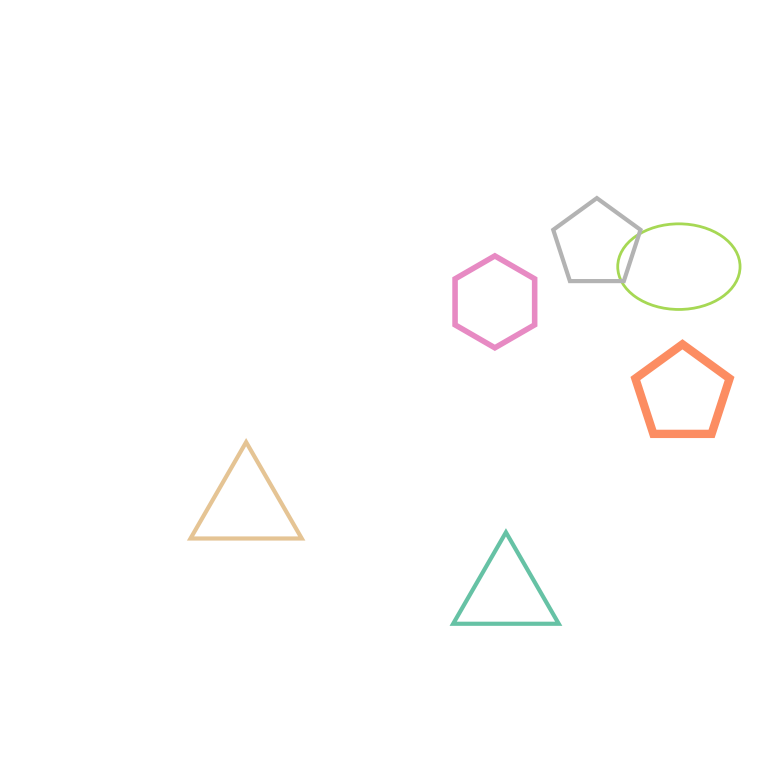[{"shape": "triangle", "thickness": 1.5, "radius": 0.4, "center": [0.657, 0.23]}, {"shape": "pentagon", "thickness": 3, "radius": 0.32, "center": [0.886, 0.489]}, {"shape": "hexagon", "thickness": 2, "radius": 0.3, "center": [0.643, 0.608]}, {"shape": "oval", "thickness": 1, "radius": 0.4, "center": [0.882, 0.654]}, {"shape": "triangle", "thickness": 1.5, "radius": 0.42, "center": [0.32, 0.342]}, {"shape": "pentagon", "thickness": 1.5, "radius": 0.3, "center": [0.775, 0.683]}]